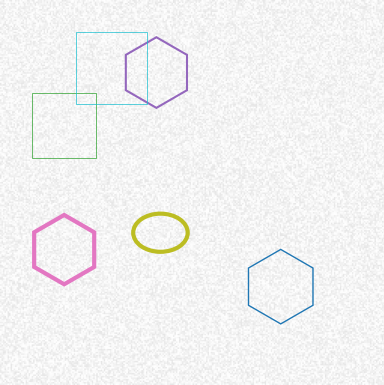[{"shape": "hexagon", "thickness": 1, "radius": 0.48, "center": [0.729, 0.255]}, {"shape": "square", "thickness": 0.5, "radius": 0.42, "center": [0.166, 0.674]}, {"shape": "hexagon", "thickness": 1.5, "radius": 0.46, "center": [0.406, 0.812]}, {"shape": "hexagon", "thickness": 3, "radius": 0.45, "center": [0.167, 0.352]}, {"shape": "oval", "thickness": 3, "radius": 0.35, "center": [0.417, 0.396]}, {"shape": "square", "thickness": 0.5, "radius": 0.47, "center": [0.29, 0.823]}]